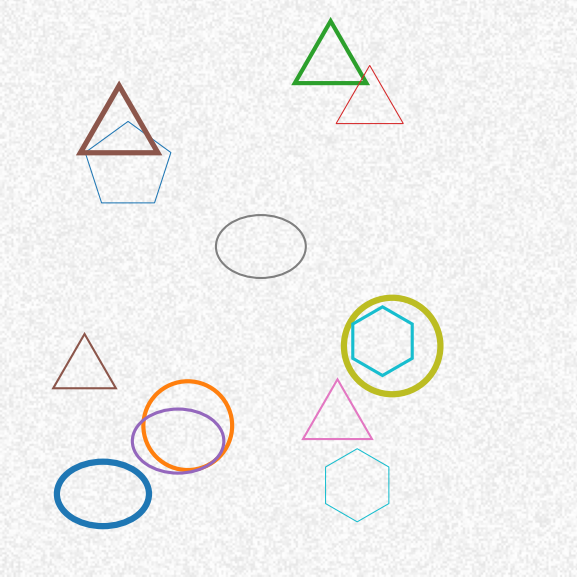[{"shape": "pentagon", "thickness": 0.5, "radius": 0.39, "center": [0.222, 0.711]}, {"shape": "oval", "thickness": 3, "radius": 0.4, "center": [0.178, 0.144]}, {"shape": "circle", "thickness": 2, "radius": 0.38, "center": [0.325, 0.262]}, {"shape": "triangle", "thickness": 2, "radius": 0.36, "center": [0.573, 0.891]}, {"shape": "triangle", "thickness": 0.5, "radius": 0.34, "center": [0.64, 0.819]}, {"shape": "oval", "thickness": 1.5, "radius": 0.4, "center": [0.308, 0.235]}, {"shape": "triangle", "thickness": 1, "radius": 0.31, "center": [0.146, 0.358]}, {"shape": "triangle", "thickness": 2.5, "radius": 0.39, "center": [0.206, 0.773]}, {"shape": "triangle", "thickness": 1, "radius": 0.34, "center": [0.584, 0.273]}, {"shape": "oval", "thickness": 1, "radius": 0.39, "center": [0.452, 0.572]}, {"shape": "circle", "thickness": 3, "radius": 0.42, "center": [0.679, 0.4]}, {"shape": "hexagon", "thickness": 1.5, "radius": 0.3, "center": [0.662, 0.408]}, {"shape": "hexagon", "thickness": 0.5, "radius": 0.32, "center": [0.619, 0.159]}]